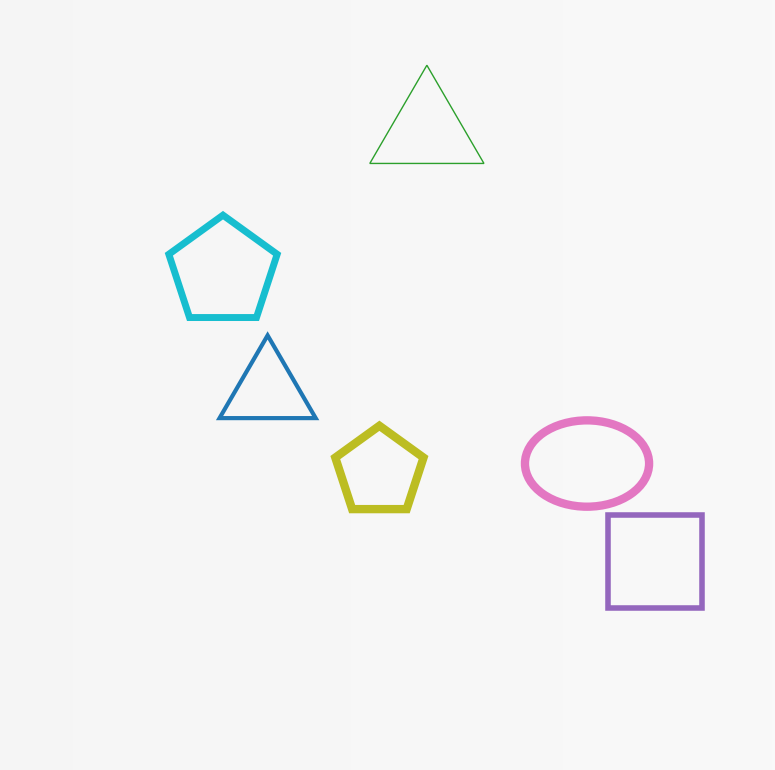[{"shape": "triangle", "thickness": 1.5, "radius": 0.36, "center": [0.345, 0.493]}, {"shape": "triangle", "thickness": 0.5, "radius": 0.43, "center": [0.551, 0.83]}, {"shape": "square", "thickness": 2, "radius": 0.3, "center": [0.845, 0.271]}, {"shape": "oval", "thickness": 3, "radius": 0.4, "center": [0.757, 0.398]}, {"shape": "pentagon", "thickness": 3, "radius": 0.3, "center": [0.49, 0.387]}, {"shape": "pentagon", "thickness": 2.5, "radius": 0.37, "center": [0.288, 0.647]}]